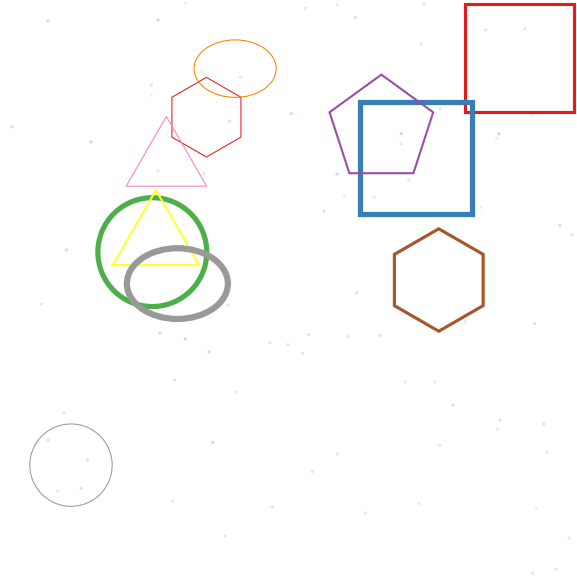[{"shape": "square", "thickness": 1.5, "radius": 0.47, "center": [0.899, 0.899]}, {"shape": "hexagon", "thickness": 0.5, "radius": 0.34, "center": [0.357, 0.796]}, {"shape": "square", "thickness": 2.5, "radius": 0.49, "center": [0.72, 0.725]}, {"shape": "circle", "thickness": 2.5, "radius": 0.47, "center": [0.264, 0.563]}, {"shape": "pentagon", "thickness": 1, "radius": 0.47, "center": [0.66, 0.776]}, {"shape": "oval", "thickness": 0.5, "radius": 0.36, "center": [0.407, 0.88]}, {"shape": "triangle", "thickness": 1, "radius": 0.43, "center": [0.27, 0.583]}, {"shape": "hexagon", "thickness": 1.5, "radius": 0.44, "center": [0.76, 0.514]}, {"shape": "triangle", "thickness": 0.5, "radius": 0.4, "center": [0.288, 0.717]}, {"shape": "circle", "thickness": 0.5, "radius": 0.36, "center": [0.123, 0.194]}, {"shape": "oval", "thickness": 3, "radius": 0.44, "center": [0.307, 0.508]}]